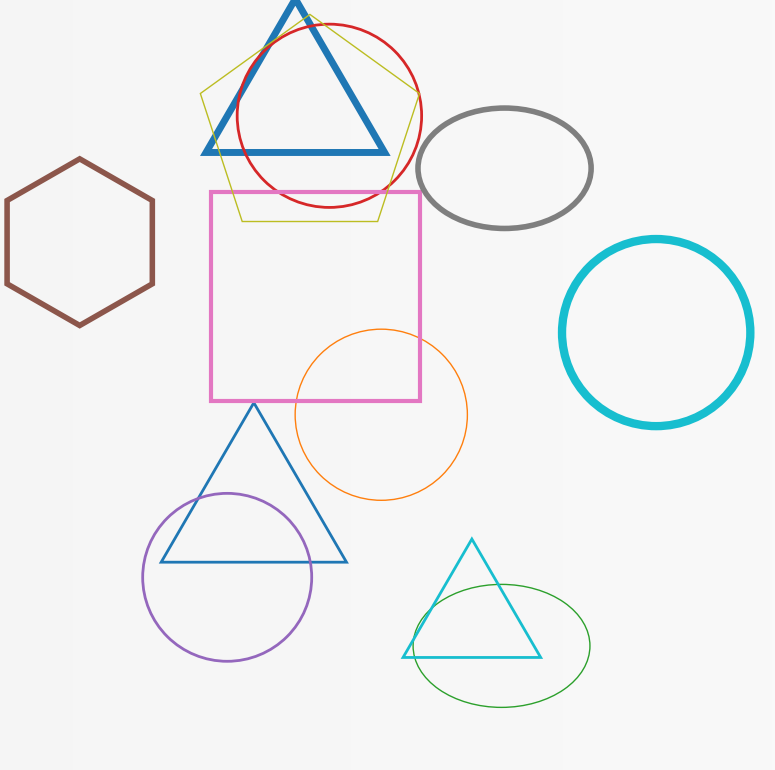[{"shape": "triangle", "thickness": 2.5, "radius": 0.67, "center": [0.381, 0.868]}, {"shape": "triangle", "thickness": 1, "radius": 0.69, "center": [0.328, 0.339]}, {"shape": "circle", "thickness": 0.5, "radius": 0.56, "center": [0.492, 0.461]}, {"shape": "oval", "thickness": 0.5, "radius": 0.57, "center": [0.647, 0.161]}, {"shape": "circle", "thickness": 1, "radius": 0.6, "center": [0.425, 0.85]}, {"shape": "circle", "thickness": 1, "radius": 0.55, "center": [0.293, 0.25]}, {"shape": "hexagon", "thickness": 2, "radius": 0.54, "center": [0.103, 0.685]}, {"shape": "square", "thickness": 1.5, "radius": 0.68, "center": [0.407, 0.615]}, {"shape": "oval", "thickness": 2, "radius": 0.56, "center": [0.651, 0.781]}, {"shape": "pentagon", "thickness": 0.5, "radius": 0.74, "center": [0.4, 0.833]}, {"shape": "triangle", "thickness": 1, "radius": 0.51, "center": [0.609, 0.197]}, {"shape": "circle", "thickness": 3, "radius": 0.61, "center": [0.847, 0.568]}]